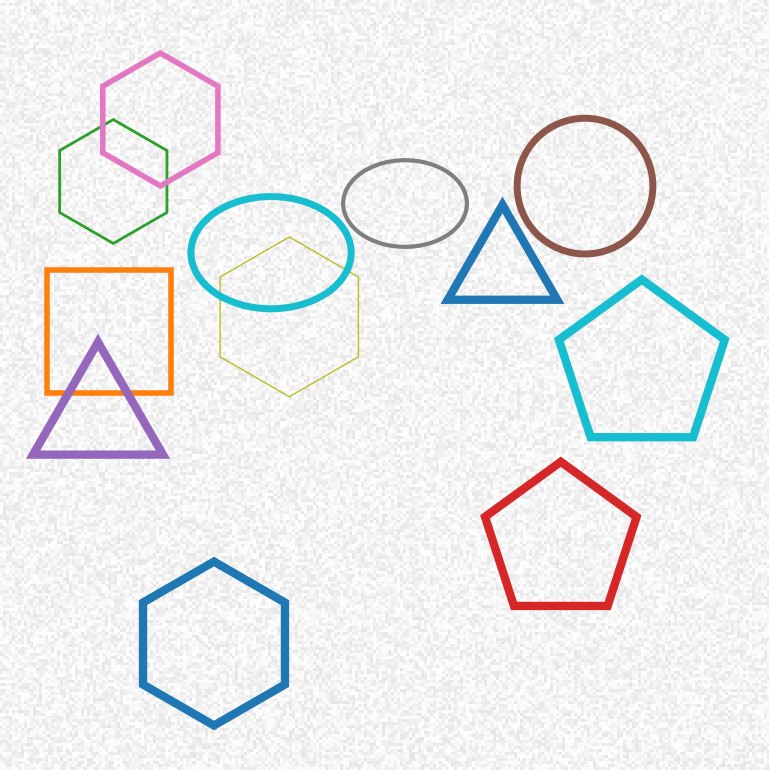[{"shape": "triangle", "thickness": 3, "radius": 0.41, "center": [0.653, 0.652]}, {"shape": "hexagon", "thickness": 3, "radius": 0.53, "center": [0.278, 0.164]}, {"shape": "square", "thickness": 2, "radius": 0.4, "center": [0.142, 0.569]}, {"shape": "hexagon", "thickness": 1, "radius": 0.4, "center": [0.147, 0.764]}, {"shape": "pentagon", "thickness": 3, "radius": 0.52, "center": [0.728, 0.297]}, {"shape": "triangle", "thickness": 3, "radius": 0.49, "center": [0.127, 0.458]}, {"shape": "circle", "thickness": 2.5, "radius": 0.44, "center": [0.76, 0.758]}, {"shape": "hexagon", "thickness": 2, "radius": 0.43, "center": [0.208, 0.845]}, {"shape": "oval", "thickness": 1.5, "radius": 0.4, "center": [0.526, 0.736]}, {"shape": "hexagon", "thickness": 0.5, "radius": 0.52, "center": [0.376, 0.588]}, {"shape": "oval", "thickness": 2.5, "radius": 0.52, "center": [0.352, 0.672]}, {"shape": "pentagon", "thickness": 3, "radius": 0.57, "center": [0.834, 0.524]}]